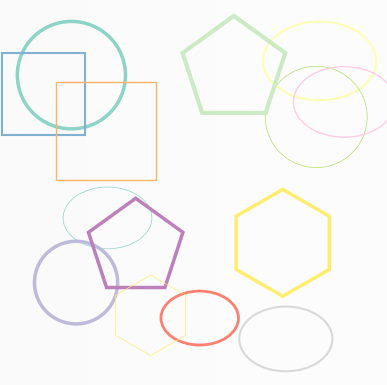[{"shape": "oval", "thickness": 0.5, "radius": 0.57, "center": [0.277, 0.434]}, {"shape": "circle", "thickness": 2.5, "radius": 0.7, "center": [0.184, 0.805]}, {"shape": "oval", "thickness": 1.5, "radius": 0.73, "center": [0.825, 0.842]}, {"shape": "circle", "thickness": 2.5, "radius": 0.54, "center": [0.196, 0.266]}, {"shape": "oval", "thickness": 2, "radius": 0.5, "center": [0.515, 0.174]}, {"shape": "square", "thickness": 1.5, "radius": 0.53, "center": [0.112, 0.756]}, {"shape": "square", "thickness": 1, "radius": 0.64, "center": [0.274, 0.66]}, {"shape": "circle", "thickness": 0.5, "radius": 0.66, "center": [0.816, 0.696]}, {"shape": "oval", "thickness": 1, "radius": 0.65, "center": [0.888, 0.735]}, {"shape": "oval", "thickness": 1.5, "radius": 0.6, "center": [0.738, 0.12]}, {"shape": "pentagon", "thickness": 2.5, "radius": 0.64, "center": [0.35, 0.357]}, {"shape": "pentagon", "thickness": 3, "radius": 0.7, "center": [0.604, 0.819]}, {"shape": "hexagon", "thickness": 0.5, "radius": 0.52, "center": [0.389, 0.181]}, {"shape": "hexagon", "thickness": 2.5, "radius": 0.69, "center": [0.73, 0.369]}]